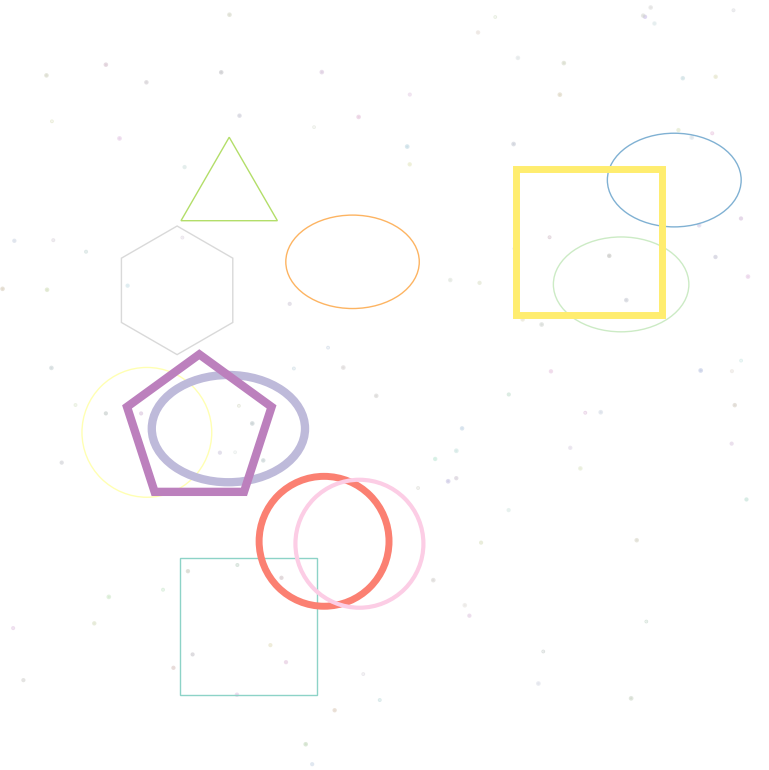[{"shape": "square", "thickness": 0.5, "radius": 0.45, "center": [0.322, 0.186]}, {"shape": "circle", "thickness": 0.5, "radius": 0.42, "center": [0.191, 0.439]}, {"shape": "oval", "thickness": 3, "radius": 0.5, "center": [0.297, 0.443]}, {"shape": "circle", "thickness": 2.5, "radius": 0.42, "center": [0.421, 0.297]}, {"shape": "oval", "thickness": 0.5, "radius": 0.43, "center": [0.876, 0.766]}, {"shape": "oval", "thickness": 0.5, "radius": 0.43, "center": [0.458, 0.66]}, {"shape": "triangle", "thickness": 0.5, "radius": 0.36, "center": [0.298, 0.75]}, {"shape": "circle", "thickness": 1.5, "radius": 0.42, "center": [0.467, 0.294]}, {"shape": "hexagon", "thickness": 0.5, "radius": 0.42, "center": [0.23, 0.623]}, {"shape": "pentagon", "thickness": 3, "radius": 0.49, "center": [0.259, 0.441]}, {"shape": "oval", "thickness": 0.5, "radius": 0.44, "center": [0.807, 0.631]}, {"shape": "square", "thickness": 2.5, "radius": 0.47, "center": [0.765, 0.685]}]